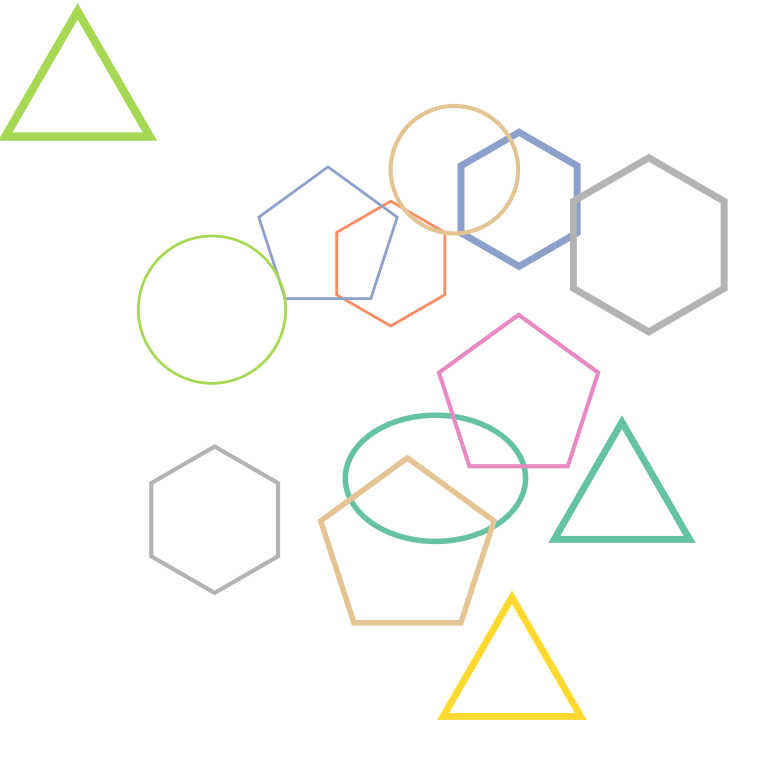[{"shape": "oval", "thickness": 2, "radius": 0.59, "center": [0.566, 0.379]}, {"shape": "triangle", "thickness": 2.5, "radius": 0.51, "center": [0.808, 0.35]}, {"shape": "hexagon", "thickness": 1, "radius": 0.41, "center": [0.507, 0.658]}, {"shape": "pentagon", "thickness": 1, "radius": 0.47, "center": [0.426, 0.689]}, {"shape": "hexagon", "thickness": 2.5, "radius": 0.44, "center": [0.674, 0.741]}, {"shape": "pentagon", "thickness": 1.5, "radius": 0.54, "center": [0.674, 0.482]}, {"shape": "circle", "thickness": 1, "radius": 0.48, "center": [0.275, 0.598]}, {"shape": "triangle", "thickness": 3, "radius": 0.54, "center": [0.101, 0.877]}, {"shape": "triangle", "thickness": 2.5, "radius": 0.52, "center": [0.665, 0.121]}, {"shape": "circle", "thickness": 1.5, "radius": 0.41, "center": [0.59, 0.78]}, {"shape": "pentagon", "thickness": 2, "radius": 0.59, "center": [0.529, 0.287]}, {"shape": "hexagon", "thickness": 2.5, "radius": 0.57, "center": [0.843, 0.682]}, {"shape": "hexagon", "thickness": 1.5, "radius": 0.48, "center": [0.279, 0.325]}]